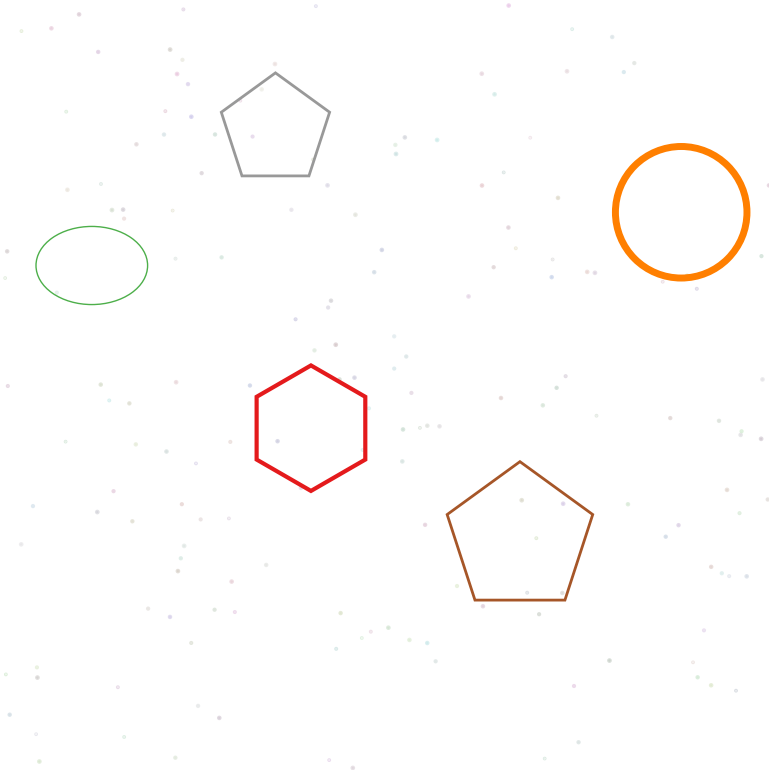[{"shape": "hexagon", "thickness": 1.5, "radius": 0.41, "center": [0.404, 0.444]}, {"shape": "oval", "thickness": 0.5, "radius": 0.36, "center": [0.119, 0.655]}, {"shape": "circle", "thickness": 2.5, "radius": 0.43, "center": [0.885, 0.724]}, {"shape": "pentagon", "thickness": 1, "radius": 0.5, "center": [0.675, 0.301]}, {"shape": "pentagon", "thickness": 1, "radius": 0.37, "center": [0.358, 0.831]}]